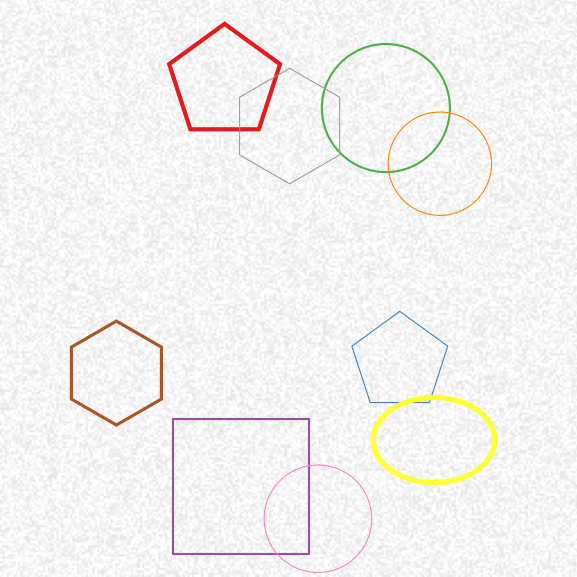[{"shape": "pentagon", "thickness": 2, "radius": 0.5, "center": [0.389, 0.857]}, {"shape": "pentagon", "thickness": 0.5, "radius": 0.44, "center": [0.692, 0.373]}, {"shape": "circle", "thickness": 1, "radius": 0.55, "center": [0.668, 0.812]}, {"shape": "square", "thickness": 1, "radius": 0.59, "center": [0.417, 0.156]}, {"shape": "circle", "thickness": 0.5, "radius": 0.45, "center": [0.762, 0.716]}, {"shape": "oval", "thickness": 2.5, "radius": 0.53, "center": [0.752, 0.237]}, {"shape": "hexagon", "thickness": 1.5, "radius": 0.45, "center": [0.202, 0.353]}, {"shape": "circle", "thickness": 0.5, "radius": 0.47, "center": [0.551, 0.101]}, {"shape": "hexagon", "thickness": 0.5, "radius": 0.5, "center": [0.501, 0.781]}]